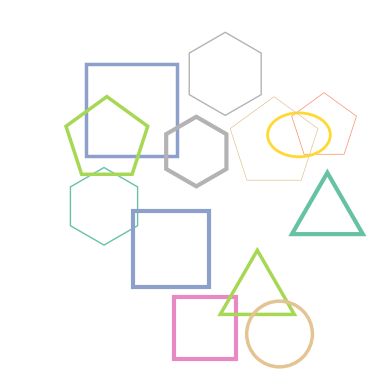[{"shape": "hexagon", "thickness": 1, "radius": 0.5, "center": [0.27, 0.464]}, {"shape": "triangle", "thickness": 3, "radius": 0.53, "center": [0.85, 0.445]}, {"shape": "pentagon", "thickness": 0.5, "radius": 0.44, "center": [0.842, 0.671]}, {"shape": "square", "thickness": 3, "radius": 0.49, "center": [0.445, 0.353]}, {"shape": "square", "thickness": 2.5, "radius": 0.59, "center": [0.341, 0.714]}, {"shape": "square", "thickness": 3, "radius": 0.4, "center": [0.533, 0.149]}, {"shape": "pentagon", "thickness": 2.5, "radius": 0.56, "center": [0.278, 0.638]}, {"shape": "triangle", "thickness": 2.5, "radius": 0.56, "center": [0.668, 0.239]}, {"shape": "oval", "thickness": 2, "radius": 0.41, "center": [0.776, 0.65]}, {"shape": "pentagon", "thickness": 0.5, "radius": 0.6, "center": [0.712, 0.629]}, {"shape": "circle", "thickness": 2.5, "radius": 0.43, "center": [0.726, 0.132]}, {"shape": "hexagon", "thickness": 1, "radius": 0.54, "center": [0.585, 0.808]}, {"shape": "hexagon", "thickness": 3, "radius": 0.45, "center": [0.51, 0.606]}]